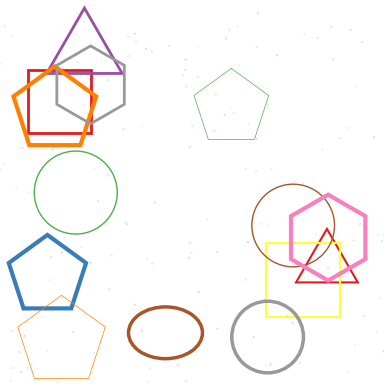[{"shape": "square", "thickness": 2, "radius": 0.41, "center": [0.154, 0.737]}, {"shape": "triangle", "thickness": 1.5, "radius": 0.46, "center": [0.849, 0.313]}, {"shape": "pentagon", "thickness": 3, "radius": 0.53, "center": [0.123, 0.284]}, {"shape": "circle", "thickness": 1, "radius": 0.54, "center": [0.197, 0.5]}, {"shape": "pentagon", "thickness": 0.5, "radius": 0.51, "center": [0.601, 0.72]}, {"shape": "triangle", "thickness": 2, "radius": 0.57, "center": [0.219, 0.866]}, {"shape": "pentagon", "thickness": 0.5, "radius": 0.6, "center": [0.16, 0.113]}, {"shape": "pentagon", "thickness": 3, "radius": 0.56, "center": [0.142, 0.714]}, {"shape": "square", "thickness": 1.5, "radius": 0.48, "center": [0.787, 0.272]}, {"shape": "oval", "thickness": 2.5, "radius": 0.48, "center": [0.43, 0.136]}, {"shape": "circle", "thickness": 1, "radius": 0.54, "center": [0.762, 0.414]}, {"shape": "hexagon", "thickness": 3, "radius": 0.56, "center": [0.852, 0.383]}, {"shape": "circle", "thickness": 2.5, "radius": 0.47, "center": [0.695, 0.125]}, {"shape": "hexagon", "thickness": 2, "radius": 0.51, "center": [0.235, 0.78]}]